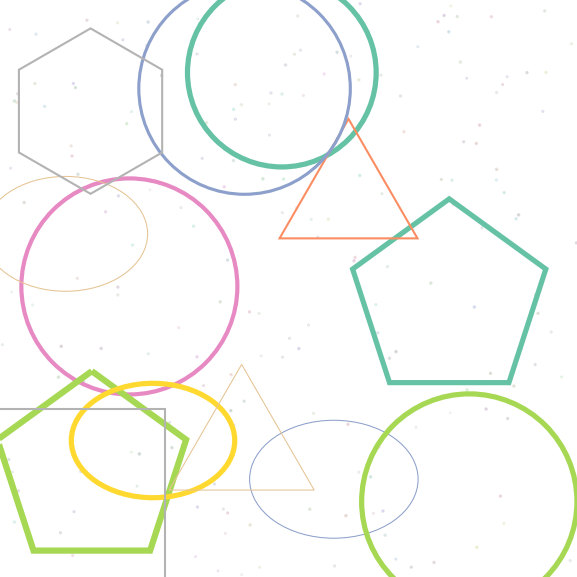[{"shape": "circle", "thickness": 2.5, "radius": 0.82, "center": [0.488, 0.873]}, {"shape": "pentagon", "thickness": 2.5, "radius": 0.88, "center": [0.778, 0.479]}, {"shape": "triangle", "thickness": 1, "radius": 0.69, "center": [0.604, 0.655]}, {"shape": "oval", "thickness": 0.5, "radius": 0.73, "center": [0.578, 0.169]}, {"shape": "circle", "thickness": 1.5, "radius": 0.92, "center": [0.423, 0.846]}, {"shape": "circle", "thickness": 2, "radius": 0.94, "center": [0.224, 0.503]}, {"shape": "pentagon", "thickness": 3, "radius": 0.86, "center": [0.159, 0.185]}, {"shape": "circle", "thickness": 2.5, "radius": 0.93, "center": [0.813, 0.131]}, {"shape": "oval", "thickness": 2.5, "radius": 0.71, "center": [0.265, 0.236]}, {"shape": "oval", "thickness": 0.5, "radius": 0.71, "center": [0.114, 0.594]}, {"shape": "triangle", "thickness": 0.5, "radius": 0.73, "center": [0.418, 0.223]}, {"shape": "square", "thickness": 1, "radius": 0.76, "center": [0.135, 0.14]}, {"shape": "hexagon", "thickness": 1, "radius": 0.72, "center": [0.157, 0.807]}]